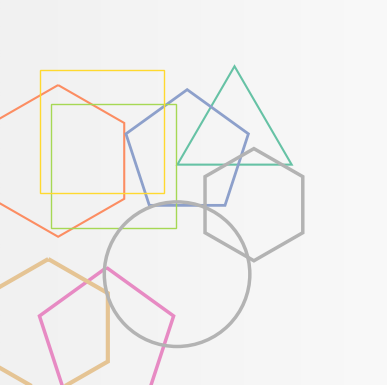[{"shape": "triangle", "thickness": 1.5, "radius": 0.85, "center": [0.605, 0.658]}, {"shape": "hexagon", "thickness": 1.5, "radius": 0.98, "center": [0.15, 0.582]}, {"shape": "pentagon", "thickness": 2, "radius": 0.83, "center": [0.483, 0.601]}, {"shape": "pentagon", "thickness": 2.5, "radius": 0.91, "center": [0.275, 0.123]}, {"shape": "square", "thickness": 1, "radius": 0.81, "center": [0.292, 0.569]}, {"shape": "square", "thickness": 1, "radius": 0.8, "center": [0.263, 0.659]}, {"shape": "hexagon", "thickness": 3, "radius": 0.89, "center": [0.125, 0.15]}, {"shape": "circle", "thickness": 2.5, "radius": 0.94, "center": [0.457, 0.288]}, {"shape": "hexagon", "thickness": 2.5, "radius": 0.73, "center": [0.655, 0.468]}]